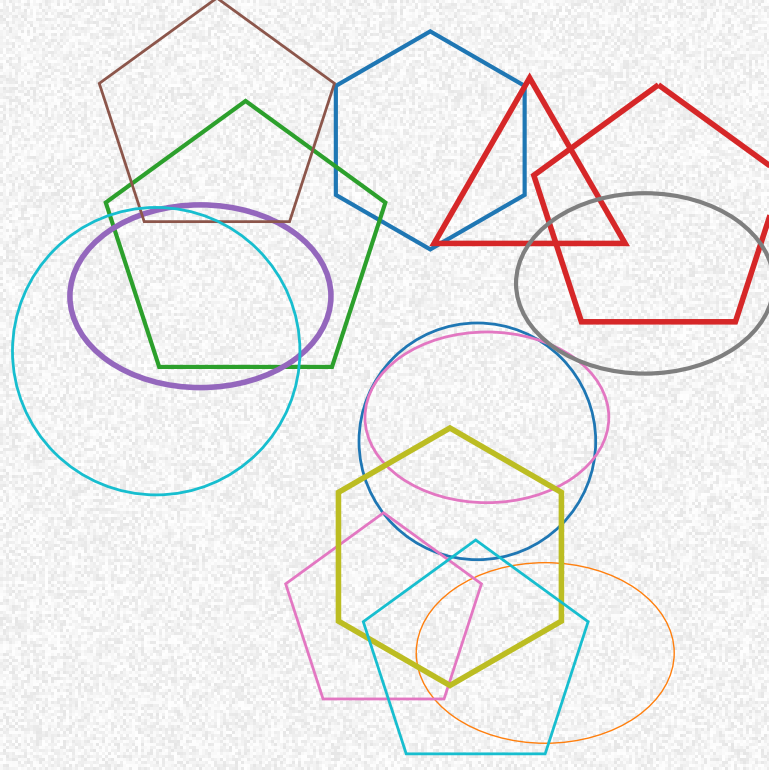[{"shape": "hexagon", "thickness": 1.5, "radius": 0.71, "center": [0.559, 0.818]}, {"shape": "circle", "thickness": 1, "radius": 0.77, "center": [0.62, 0.427]}, {"shape": "oval", "thickness": 0.5, "radius": 0.84, "center": [0.708, 0.152]}, {"shape": "pentagon", "thickness": 1.5, "radius": 0.95, "center": [0.319, 0.678]}, {"shape": "triangle", "thickness": 2, "radius": 0.72, "center": [0.688, 0.755]}, {"shape": "pentagon", "thickness": 2, "radius": 0.85, "center": [0.855, 0.72]}, {"shape": "oval", "thickness": 2, "radius": 0.85, "center": [0.26, 0.615]}, {"shape": "pentagon", "thickness": 1, "radius": 0.8, "center": [0.282, 0.842]}, {"shape": "oval", "thickness": 1, "radius": 0.79, "center": [0.632, 0.458]}, {"shape": "pentagon", "thickness": 1, "radius": 0.67, "center": [0.498, 0.2]}, {"shape": "oval", "thickness": 1.5, "radius": 0.84, "center": [0.838, 0.632]}, {"shape": "hexagon", "thickness": 2, "radius": 0.84, "center": [0.584, 0.277]}, {"shape": "pentagon", "thickness": 1, "radius": 0.77, "center": [0.618, 0.145]}, {"shape": "circle", "thickness": 1, "radius": 0.93, "center": [0.203, 0.544]}]